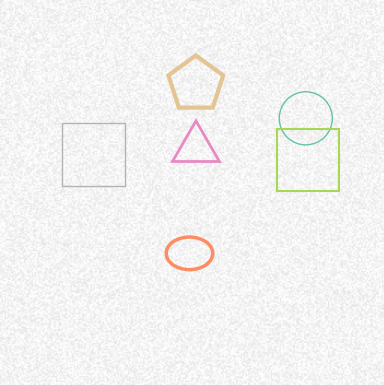[{"shape": "circle", "thickness": 1, "radius": 0.34, "center": [0.794, 0.693]}, {"shape": "oval", "thickness": 2.5, "radius": 0.3, "center": [0.492, 0.342]}, {"shape": "triangle", "thickness": 2, "radius": 0.35, "center": [0.509, 0.616]}, {"shape": "square", "thickness": 1.5, "radius": 0.4, "center": [0.8, 0.585]}, {"shape": "pentagon", "thickness": 3, "radius": 0.37, "center": [0.509, 0.781]}, {"shape": "square", "thickness": 1, "radius": 0.41, "center": [0.243, 0.599]}]